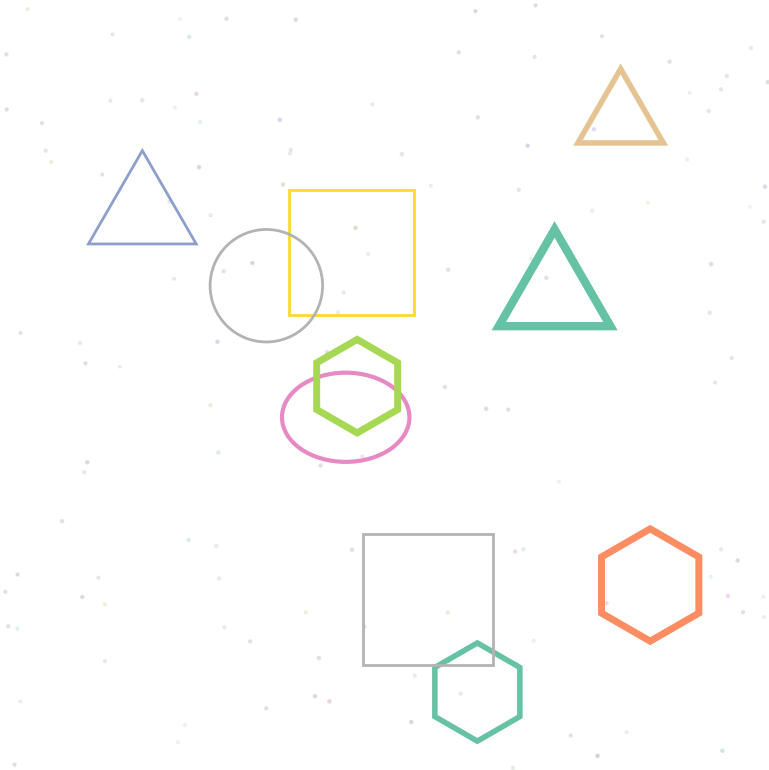[{"shape": "hexagon", "thickness": 2, "radius": 0.32, "center": [0.62, 0.101]}, {"shape": "triangle", "thickness": 3, "radius": 0.42, "center": [0.72, 0.618]}, {"shape": "hexagon", "thickness": 2.5, "radius": 0.36, "center": [0.844, 0.24]}, {"shape": "triangle", "thickness": 1, "radius": 0.4, "center": [0.185, 0.724]}, {"shape": "oval", "thickness": 1.5, "radius": 0.41, "center": [0.449, 0.458]}, {"shape": "hexagon", "thickness": 2.5, "radius": 0.3, "center": [0.464, 0.498]}, {"shape": "square", "thickness": 1, "radius": 0.4, "center": [0.457, 0.672]}, {"shape": "triangle", "thickness": 2, "radius": 0.32, "center": [0.806, 0.846]}, {"shape": "circle", "thickness": 1, "radius": 0.37, "center": [0.346, 0.629]}, {"shape": "square", "thickness": 1, "radius": 0.42, "center": [0.556, 0.222]}]